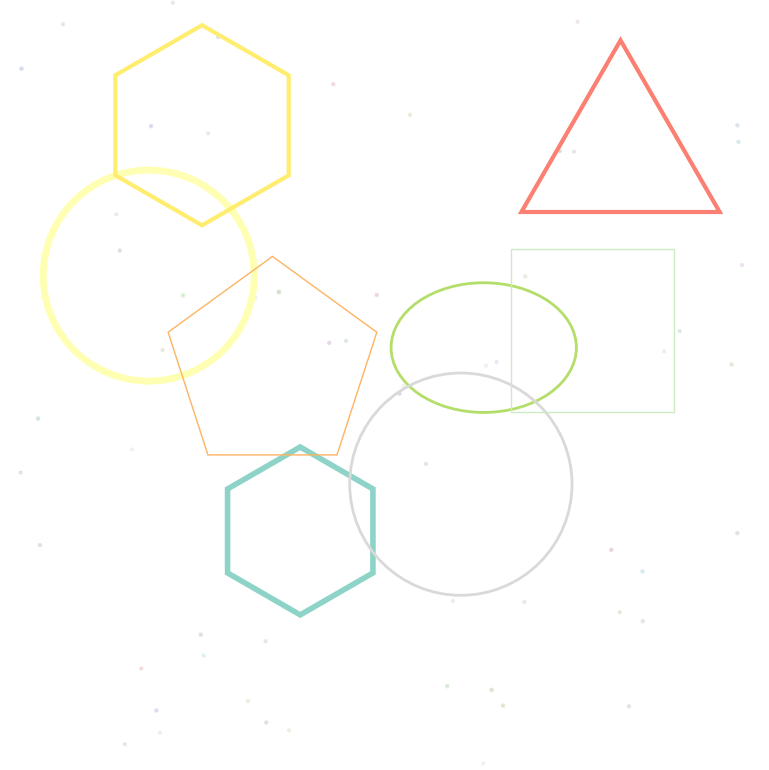[{"shape": "hexagon", "thickness": 2, "radius": 0.55, "center": [0.39, 0.31]}, {"shape": "circle", "thickness": 2.5, "radius": 0.69, "center": [0.193, 0.642]}, {"shape": "triangle", "thickness": 1.5, "radius": 0.74, "center": [0.806, 0.799]}, {"shape": "pentagon", "thickness": 0.5, "radius": 0.71, "center": [0.354, 0.524]}, {"shape": "oval", "thickness": 1, "radius": 0.6, "center": [0.628, 0.549]}, {"shape": "circle", "thickness": 1, "radius": 0.72, "center": [0.599, 0.371]}, {"shape": "square", "thickness": 0.5, "radius": 0.53, "center": [0.769, 0.571]}, {"shape": "hexagon", "thickness": 1.5, "radius": 0.65, "center": [0.262, 0.837]}]